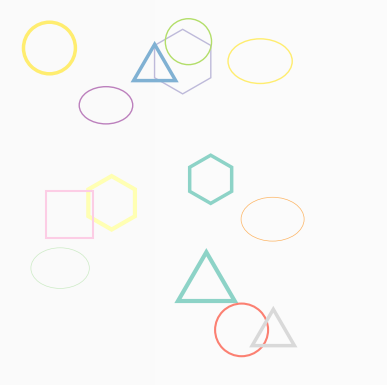[{"shape": "triangle", "thickness": 3, "radius": 0.42, "center": [0.532, 0.26]}, {"shape": "hexagon", "thickness": 2.5, "radius": 0.31, "center": [0.544, 0.534]}, {"shape": "hexagon", "thickness": 3, "radius": 0.35, "center": [0.288, 0.473]}, {"shape": "hexagon", "thickness": 1, "radius": 0.42, "center": [0.471, 0.84]}, {"shape": "circle", "thickness": 1.5, "radius": 0.34, "center": [0.623, 0.143]}, {"shape": "triangle", "thickness": 2.5, "radius": 0.31, "center": [0.399, 0.822]}, {"shape": "oval", "thickness": 0.5, "radius": 0.41, "center": [0.704, 0.431]}, {"shape": "circle", "thickness": 1, "radius": 0.3, "center": [0.486, 0.892]}, {"shape": "square", "thickness": 1.5, "radius": 0.31, "center": [0.179, 0.443]}, {"shape": "triangle", "thickness": 2.5, "radius": 0.31, "center": [0.705, 0.134]}, {"shape": "oval", "thickness": 1, "radius": 0.35, "center": [0.273, 0.727]}, {"shape": "oval", "thickness": 0.5, "radius": 0.38, "center": [0.155, 0.304]}, {"shape": "circle", "thickness": 2.5, "radius": 0.33, "center": [0.128, 0.875]}, {"shape": "oval", "thickness": 1, "radius": 0.41, "center": [0.671, 0.841]}]